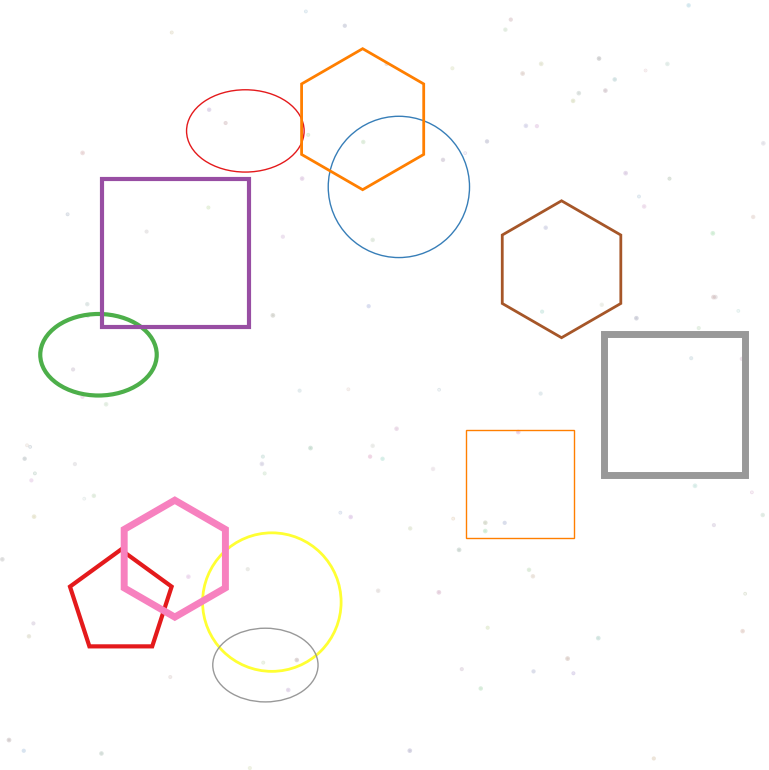[{"shape": "pentagon", "thickness": 1.5, "radius": 0.35, "center": [0.157, 0.217]}, {"shape": "oval", "thickness": 0.5, "radius": 0.38, "center": [0.319, 0.83]}, {"shape": "circle", "thickness": 0.5, "radius": 0.46, "center": [0.518, 0.757]}, {"shape": "oval", "thickness": 1.5, "radius": 0.38, "center": [0.128, 0.539]}, {"shape": "square", "thickness": 1.5, "radius": 0.48, "center": [0.228, 0.671]}, {"shape": "square", "thickness": 0.5, "radius": 0.35, "center": [0.676, 0.372]}, {"shape": "hexagon", "thickness": 1, "radius": 0.46, "center": [0.471, 0.845]}, {"shape": "circle", "thickness": 1, "radius": 0.45, "center": [0.353, 0.218]}, {"shape": "hexagon", "thickness": 1, "radius": 0.44, "center": [0.729, 0.65]}, {"shape": "hexagon", "thickness": 2.5, "radius": 0.38, "center": [0.227, 0.274]}, {"shape": "oval", "thickness": 0.5, "radius": 0.34, "center": [0.345, 0.136]}, {"shape": "square", "thickness": 2.5, "radius": 0.46, "center": [0.876, 0.475]}]